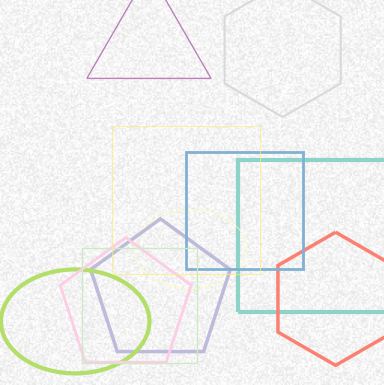[{"shape": "square", "thickness": 3, "radius": 0.99, "center": [0.817, 0.387]}, {"shape": "oval", "thickness": 0.5, "radius": 0.73, "center": [0.495, 0.353]}, {"shape": "pentagon", "thickness": 2.5, "radius": 0.95, "center": [0.417, 0.241]}, {"shape": "hexagon", "thickness": 2.5, "radius": 0.86, "center": [0.872, 0.224]}, {"shape": "square", "thickness": 2, "radius": 0.76, "center": [0.635, 0.453]}, {"shape": "oval", "thickness": 3, "radius": 0.96, "center": [0.195, 0.165]}, {"shape": "pentagon", "thickness": 2, "radius": 0.89, "center": [0.326, 0.204]}, {"shape": "hexagon", "thickness": 1.5, "radius": 0.87, "center": [0.734, 0.87]}, {"shape": "triangle", "thickness": 1, "radius": 0.93, "center": [0.387, 0.889]}, {"shape": "square", "thickness": 1, "radius": 0.75, "center": [0.362, 0.207]}, {"shape": "square", "thickness": 0.5, "radius": 0.96, "center": [0.483, 0.481]}]